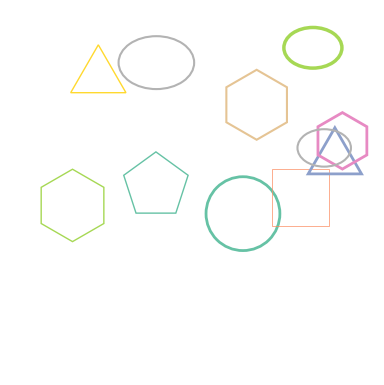[{"shape": "circle", "thickness": 2, "radius": 0.48, "center": [0.631, 0.445]}, {"shape": "pentagon", "thickness": 1, "radius": 0.44, "center": [0.405, 0.518]}, {"shape": "square", "thickness": 0.5, "radius": 0.37, "center": [0.781, 0.487]}, {"shape": "triangle", "thickness": 2, "radius": 0.4, "center": [0.87, 0.588]}, {"shape": "hexagon", "thickness": 2, "radius": 0.37, "center": [0.889, 0.634]}, {"shape": "oval", "thickness": 2.5, "radius": 0.38, "center": [0.813, 0.876]}, {"shape": "hexagon", "thickness": 1, "radius": 0.47, "center": [0.188, 0.466]}, {"shape": "triangle", "thickness": 1, "radius": 0.41, "center": [0.255, 0.801]}, {"shape": "hexagon", "thickness": 1.5, "radius": 0.45, "center": [0.667, 0.728]}, {"shape": "oval", "thickness": 1.5, "radius": 0.35, "center": [0.842, 0.616]}, {"shape": "oval", "thickness": 1.5, "radius": 0.49, "center": [0.406, 0.837]}]